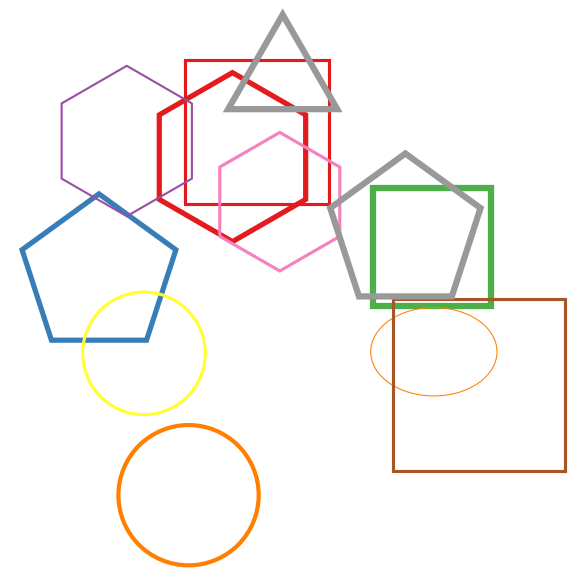[{"shape": "square", "thickness": 1.5, "radius": 0.62, "center": [0.445, 0.771]}, {"shape": "hexagon", "thickness": 2.5, "radius": 0.73, "center": [0.403, 0.727]}, {"shape": "pentagon", "thickness": 2.5, "radius": 0.7, "center": [0.171, 0.523]}, {"shape": "square", "thickness": 3, "radius": 0.51, "center": [0.748, 0.572]}, {"shape": "hexagon", "thickness": 1, "radius": 0.65, "center": [0.219, 0.755]}, {"shape": "circle", "thickness": 2, "radius": 0.61, "center": [0.327, 0.142]}, {"shape": "oval", "thickness": 0.5, "radius": 0.55, "center": [0.751, 0.39]}, {"shape": "circle", "thickness": 1.5, "radius": 0.53, "center": [0.249, 0.387]}, {"shape": "square", "thickness": 1.5, "radius": 0.74, "center": [0.829, 0.333]}, {"shape": "hexagon", "thickness": 1.5, "radius": 0.6, "center": [0.484, 0.65]}, {"shape": "pentagon", "thickness": 3, "radius": 0.68, "center": [0.702, 0.597]}, {"shape": "triangle", "thickness": 3, "radius": 0.55, "center": [0.489, 0.865]}]